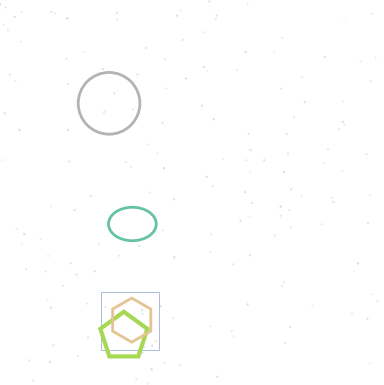[{"shape": "oval", "thickness": 2, "radius": 0.31, "center": [0.344, 0.418]}, {"shape": "square", "thickness": 0.5, "radius": 0.38, "center": [0.338, 0.165]}, {"shape": "pentagon", "thickness": 3, "radius": 0.32, "center": [0.322, 0.126]}, {"shape": "hexagon", "thickness": 2, "radius": 0.29, "center": [0.342, 0.169]}, {"shape": "circle", "thickness": 2, "radius": 0.4, "center": [0.283, 0.732]}]